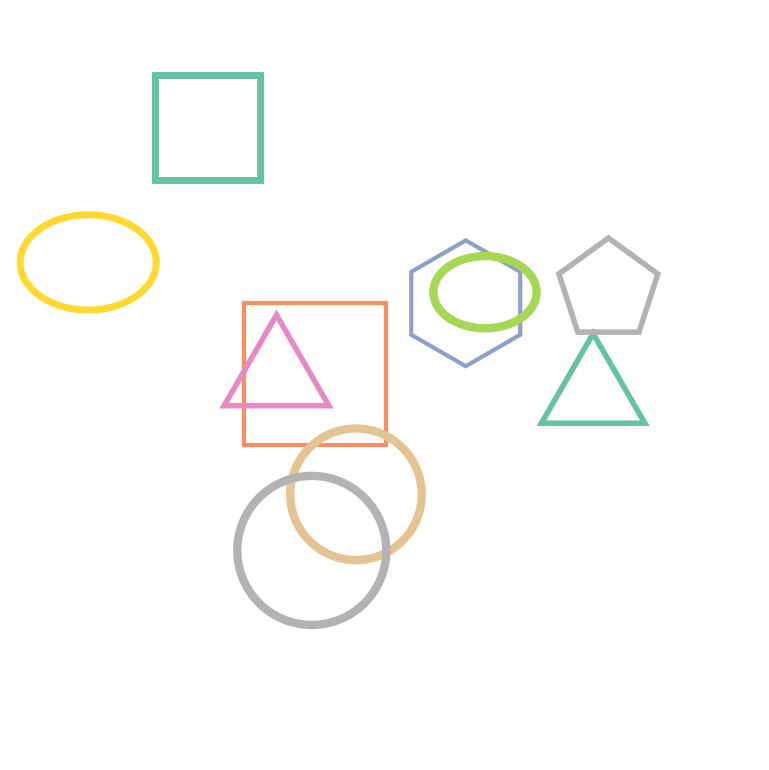[{"shape": "square", "thickness": 2.5, "radius": 0.34, "center": [0.27, 0.835]}, {"shape": "triangle", "thickness": 2, "radius": 0.39, "center": [0.77, 0.489]}, {"shape": "square", "thickness": 1.5, "radius": 0.46, "center": [0.409, 0.514]}, {"shape": "hexagon", "thickness": 1.5, "radius": 0.41, "center": [0.605, 0.606]}, {"shape": "triangle", "thickness": 2, "radius": 0.39, "center": [0.359, 0.512]}, {"shape": "oval", "thickness": 3, "radius": 0.34, "center": [0.63, 0.621]}, {"shape": "oval", "thickness": 2.5, "radius": 0.44, "center": [0.115, 0.659]}, {"shape": "circle", "thickness": 3, "radius": 0.43, "center": [0.462, 0.358]}, {"shape": "circle", "thickness": 3, "radius": 0.48, "center": [0.405, 0.285]}, {"shape": "pentagon", "thickness": 2, "radius": 0.34, "center": [0.79, 0.623]}]